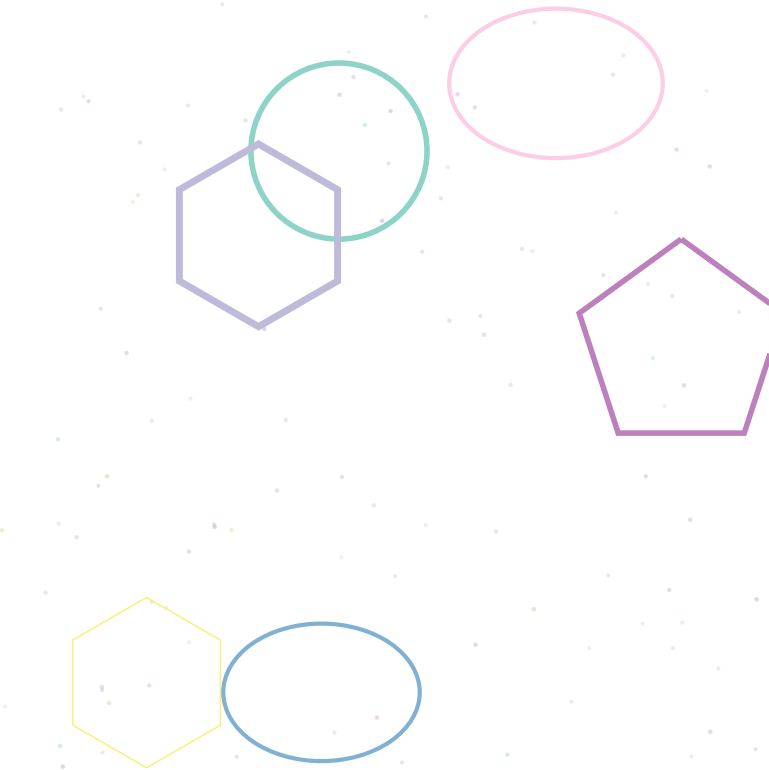[{"shape": "circle", "thickness": 2, "radius": 0.57, "center": [0.44, 0.804]}, {"shape": "hexagon", "thickness": 2.5, "radius": 0.59, "center": [0.336, 0.694]}, {"shape": "oval", "thickness": 1.5, "radius": 0.64, "center": [0.418, 0.101]}, {"shape": "oval", "thickness": 1.5, "radius": 0.69, "center": [0.722, 0.892]}, {"shape": "pentagon", "thickness": 2, "radius": 0.7, "center": [0.885, 0.55]}, {"shape": "hexagon", "thickness": 0.5, "radius": 0.55, "center": [0.19, 0.114]}]